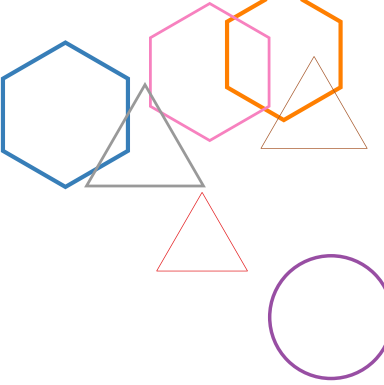[{"shape": "triangle", "thickness": 0.5, "radius": 0.68, "center": [0.525, 0.364]}, {"shape": "hexagon", "thickness": 3, "radius": 0.94, "center": [0.17, 0.702]}, {"shape": "circle", "thickness": 2.5, "radius": 0.8, "center": [0.86, 0.176]}, {"shape": "hexagon", "thickness": 3, "radius": 0.85, "center": [0.737, 0.858]}, {"shape": "triangle", "thickness": 0.5, "radius": 0.8, "center": [0.816, 0.694]}, {"shape": "hexagon", "thickness": 2, "radius": 0.89, "center": [0.545, 0.813]}, {"shape": "triangle", "thickness": 2, "radius": 0.88, "center": [0.377, 0.605]}]